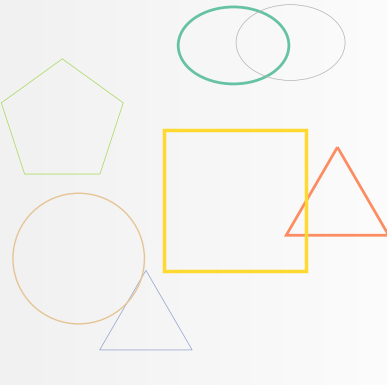[{"shape": "oval", "thickness": 2, "radius": 0.71, "center": [0.603, 0.882]}, {"shape": "triangle", "thickness": 2, "radius": 0.76, "center": [0.871, 0.465]}, {"shape": "triangle", "thickness": 0.5, "radius": 0.69, "center": [0.377, 0.16]}, {"shape": "pentagon", "thickness": 0.5, "radius": 0.83, "center": [0.161, 0.682]}, {"shape": "square", "thickness": 2.5, "radius": 0.91, "center": [0.607, 0.479]}, {"shape": "circle", "thickness": 1, "radius": 0.85, "center": [0.203, 0.328]}, {"shape": "oval", "thickness": 0.5, "radius": 0.7, "center": [0.75, 0.89]}]